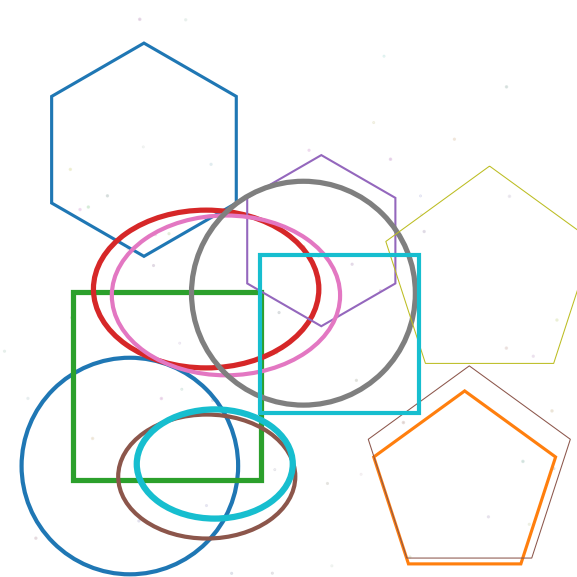[{"shape": "hexagon", "thickness": 1.5, "radius": 0.92, "center": [0.249, 0.74]}, {"shape": "circle", "thickness": 2, "radius": 0.94, "center": [0.225, 0.192]}, {"shape": "pentagon", "thickness": 1.5, "radius": 0.83, "center": [0.805, 0.157]}, {"shape": "square", "thickness": 2.5, "radius": 0.81, "center": [0.289, 0.33]}, {"shape": "oval", "thickness": 2.5, "radius": 0.98, "center": [0.357, 0.499]}, {"shape": "hexagon", "thickness": 1, "radius": 0.74, "center": [0.556, 0.582]}, {"shape": "oval", "thickness": 2, "radius": 0.77, "center": [0.358, 0.174]}, {"shape": "pentagon", "thickness": 0.5, "radius": 0.92, "center": [0.813, 0.182]}, {"shape": "oval", "thickness": 2, "radius": 0.99, "center": [0.391, 0.488]}, {"shape": "circle", "thickness": 2.5, "radius": 0.97, "center": [0.525, 0.491]}, {"shape": "pentagon", "thickness": 0.5, "radius": 0.94, "center": [0.848, 0.523]}, {"shape": "square", "thickness": 2, "radius": 0.68, "center": [0.588, 0.42]}, {"shape": "oval", "thickness": 3, "radius": 0.68, "center": [0.372, 0.196]}]